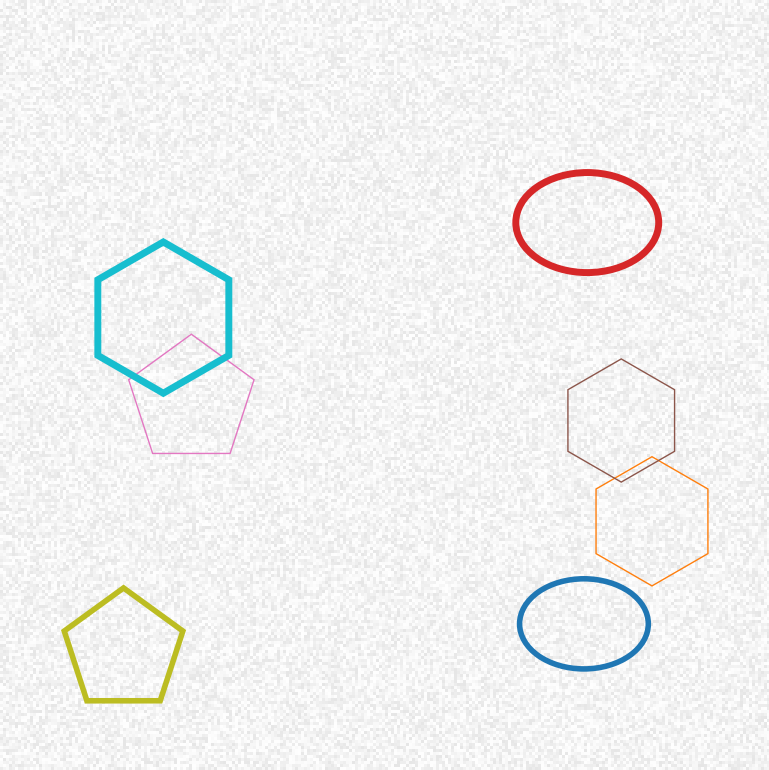[{"shape": "oval", "thickness": 2, "radius": 0.42, "center": [0.758, 0.19]}, {"shape": "hexagon", "thickness": 0.5, "radius": 0.42, "center": [0.847, 0.323]}, {"shape": "oval", "thickness": 2.5, "radius": 0.46, "center": [0.763, 0.711]}, {"shape": "hexagon", "thickness": 0.5, "radius": 0.4, "center": [0.807, 0.454]}, {"shape": "pentagon", "thickness": 0.5, "radius": 0.43, "center": [0.249, 0.48]}, {"shape": "pentagon", "thickness": 2, "radius": 0.4, "center": [0.16, 0.155]}, {"shape": "hexagon", "thickness": 2.5, "radius": 0.49, "center": [0.212, 0.588]}]